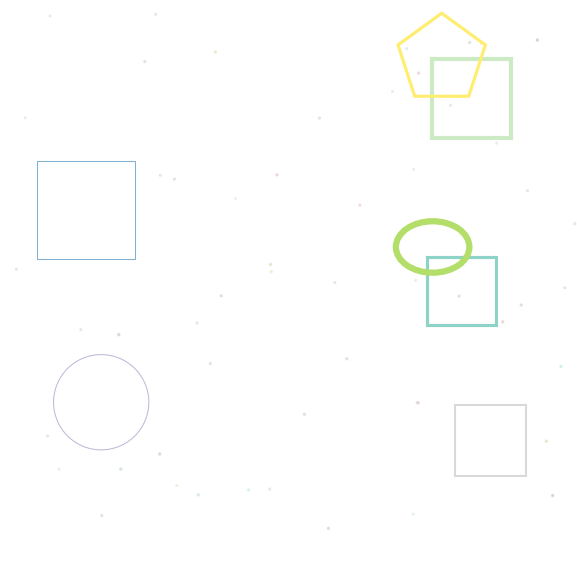[{"shape": "square", "thickness": 1.5, "radius": 0.3, "center": [0.8, 0.495]}, {"shape": "circle", "thickness": 0.5, "radius": 0.41, "center": [0.175, 0.303]}, {"shape": "square", "thickness": 0.5, "radius": 0.43, "center": [0.149, 0.635]}, {"shape": "oval", "thickness": 3, "radius": 0.32, "center": [0.749, 0.571]}, {"shape": "square", "thickness": 1, "radius": 0.31, "center": [0.849, 0.237]}, {"shape": "square", "thickness": 2, "radius": 0.34, "center": [0.817, 0.829]}, {"shape": "pentagon", "thickness": 1.5, "radius": 0.4, "center": [0.765, 0.897]}]